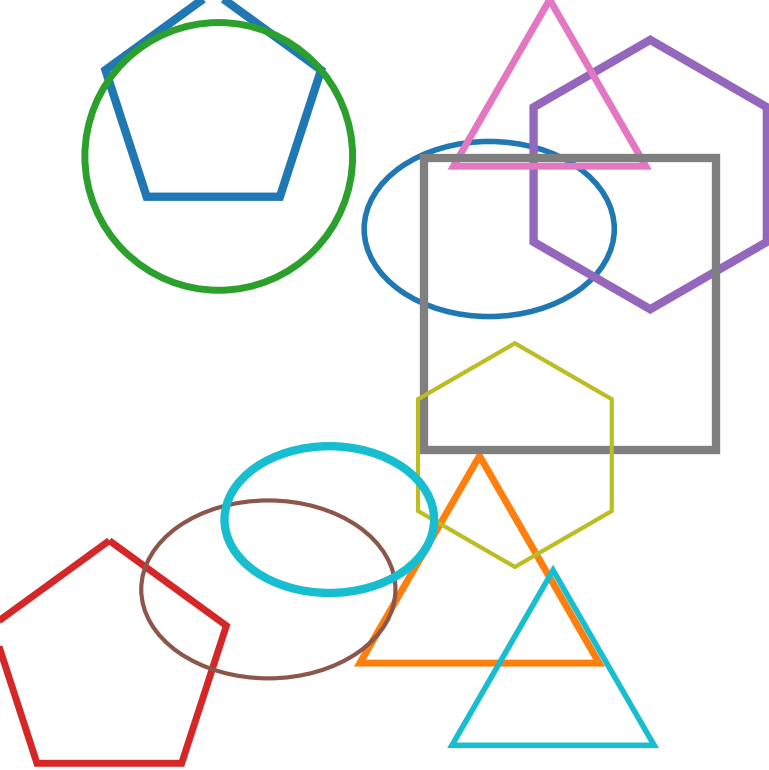[{"shape": "pentagon", "thickness": 3, "radius": 0.74, "center": [0.277, 0.864]}, {"shape": "oval", "thickness": 2, "radius": 0.81, "center": [0.635, 0.703]}, {"shape": "triangle", "thickness": 2.5, "radius": 0.9, "center": [0.623, 0.229]}, {"shape": "circle", "thickness": 2.5, "radius": 0.87, "center": [0.284, 0.797]}, {"shape": "pentagon", "thickness": 2.5, "radius": 0.8, "center": [0.142, 0.138]}, {"shape": "hexagon", "thickness": 3, "radius": 0.87, "center": [0.844, 0.773]}, {"shape": "oval", "thickness": 1.5, "radius": 0.83, "center": [0.348, 0.235]}, {"shape": "triangle", "thickness": 2.5, "radius": 0.72, "center": [0.714, 0.856]}, {"shape": "square", "thickness": 3, "radius": 0.95, "center": [0.741, 0.605]}, {"shape": "hexagon", "thickness": 1.5, "radius": 0.73, "center": [0.669, 0.409]}, {"shape": "triangle", "thickness": 2, "radius": 0.76, "center": [0.718, 0.108]}, {"shape": "oval", "thickness": 3, "radius": 0.68, "center": [0.428, 0.325]}]